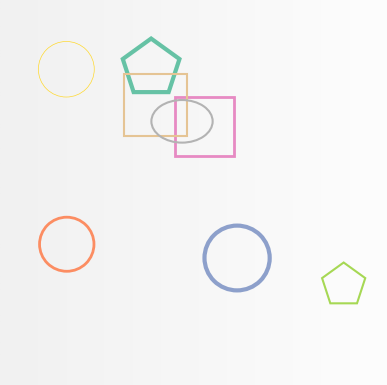[{"shape": "pentagon", "thickness": 3, "radius": 0.38, "center": [0.39, 0.823]}, {"shape": "circle", "thickness": 2, "radius": 0.35, "center": [0.172, 0.366]}, {"shape": "circle", "thickness": 3, "radius": 0.42, "center": [0.612, 0.33]}, {"shape": "square", "thickness": 2, "radius": 0.38, "center": [0.527, 0.672]}, {"shape": "pentagon", "thickness": 1.5, "radius": 0.29, "center": [0.887, 0.26]}, {"shape": "circle", "thickness": 0.5, "radius": 0.36, "center": [0.171, 0.82]}, {"shape": "square", "thickness": 1.5, "radius": 0.41, "center": [0.402, 0.727]}, {"shape": "oval", "thickness": 1.5, "radius": 0.4, "center": [0.47, 0.685]}]